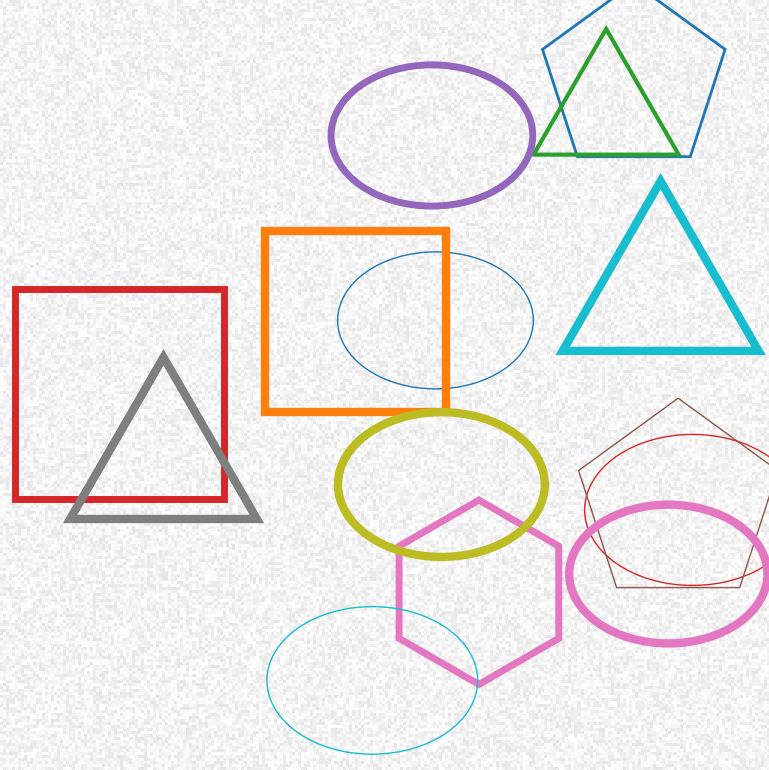[{"shape": "oval", "thickness": 0.5, "radius": 0.64, "center": [0.566, 0.584]}, {"shape": "pentagon", "thickness": 1, "radius": 0.62, "center": [0.823, 0.897]}, {"shape": "square", "thickness": 3, "radius": 0.59, "center": [0.462, 0.583]}, {"shape": "triangle", "thickness": 1.5, "radius": 0.54, "center": [0.787, 0.854]}, {"shape": "oval", "thickness": 0.5, "radius": 0.7, "center": [0.899, 0.338]}, {"shape": "square", "thickness": 2.5, "radius": 0.68, "center": [0.156, 0.488]}, {"shape": "oval", "thickness": 2.5, "radius": 0.65, "center": [0.561, 0.824]}, {"shape": "pentagon", "thickness": 0.5, "radius": 0.68, "center": [0.881, 0.347]}, {"shape": "oval", "thickness": 3, "radius": 0.64, "center": [0.868, 0.255]}, {"shape": "hexagon", "thickness": 2.5, "radius": 0.6, "center": [0.622, 0.231]}, {"shape": "triangle", "thickness": 3, "radius": 0.7, "center": [0.212, 0.396]}, {"shape": "oval", "thickness": 3, "radius": 0.67, "center": [0.573, 0.371]}, {"shape": "triangle", "thickness": 3, "radius": 0.73, "center": [0.858, 0.618]}, {"shape": "oval", "thickness": 0.5, "radius": 0.68, "center": [0.483, 0.116]}]